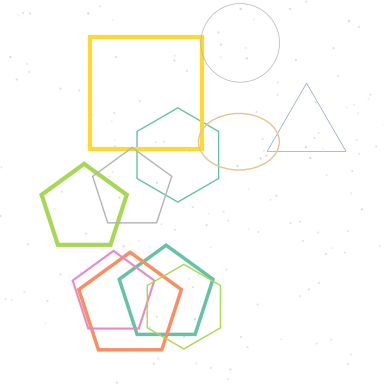[{"shape": "hexagon", "thickness": 1, "radius": 0.61, "center": [0.462, 0.597]}, {"shape": "pentagon", "thickness": 2.5, "radius": 0.64, "center": [0.431, 0.235]}, {"shape": "pentagon", "thickness": 2.5, "radius": 0.7, "center": [0.338, 0.205]}, {"shape": "triangle", "thickness": 0.5, "radius": 0.59, "center": [0.796, 0.666]}, {"shape": "pentagon", "thickness": 1.5, "radius": 0.56, "center": [0.295, 0.237]}, {"shape": "pentagon", "thickness": 3, "radius": 0.58, "center": [0.219, 0.458]}, {"shape": "hexagon", "thickness": 1, "radius": 0.55, "center": [0.478, 0.204]}, {"shape": "square", "thickness": 3, "radius": 0.73, "center": [0.379, 0.758]}, {"shape": "oval", "thickness": 1, "radius": 0.52, "center": [0.621, 0.632]}, {"shape": "circle", "thickness": 0.5, "radius": 0.51, "center": [0.624, 0.889]}, {"shape": "pentagon", "thickness": 1, "radius": 0.54, "center": [0.343, 0.509]}]